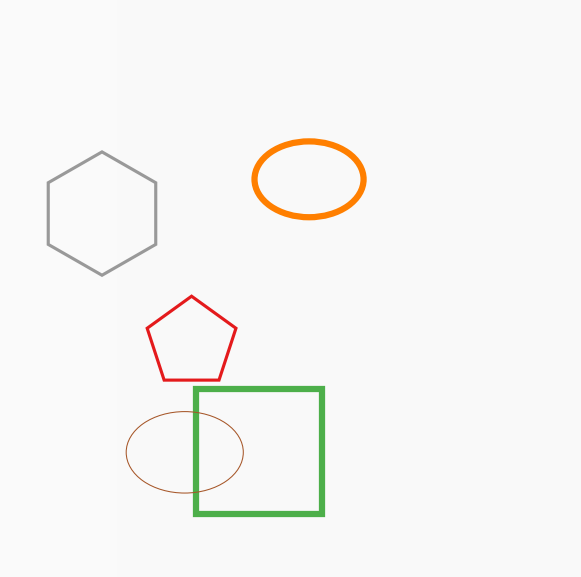[{"shape": "pentagon", "thickness": 1.5, "radius": 0.4, "center": [0.33, 0.406]}, {"shape": "square", "thickness": 3, "radius": 0.54, "center": [0.446, 0.218]}, {"shape": "oval", "thickness": 3, "radius": 0.47, "center": [0.532, 0.689]}, {"shape": "oval", "thickness": 0.5, "radius": 0.5, "center": [0.318, 0.216]}, {"shape": "hexagon", "thickness": 1.5, "radius": 0.53, "center": [0.175, 0.629]}]